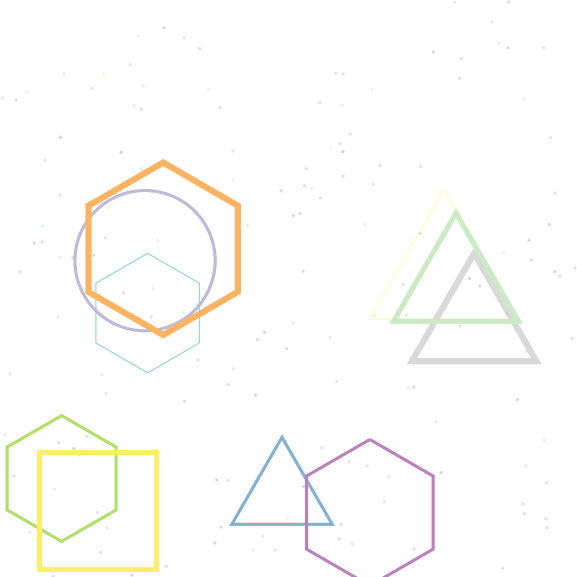[{"shape": "hexagon", "thickness": 0.5, "radius": 0.52, "center": [0.256, 0.457]}, {"shape": "triangle", "thickness": 0.5, "radius": 0.75, "center": [0.769, 0.521]}, {"shape": "circle", "thickness": 1.5, "radius": 0.61, "center": [0.251, 0.548]}, {"shape": "triangle", "thickness": 1.5, "radius": 0.5, "center": [0.488, 0.141]}, {"shape": "hexagon", "thickness": 3, "radius": 0.75, "center": [0.283, 0.568]}, {"shape": "hexagon", "thickness": 1.5, "radius": 0.54, "center": [0.107, 0.171]}, {"shape": "triangle", "thickness": 3, "radius": 0.62, "center": [0.821, 0.436]}, {"shape": "hexagon", "thickness": 1.5, "radius": 0.63, "center": [0.64, 0.112]}, {"shape": "triangle", "thickness": 2.5, "radius": 0.62, "center": [0.79, 0.505]}, {"shape": "square", "thickness": 2.5, "radius": 0.51, "center": [0.169, 0.116]}]